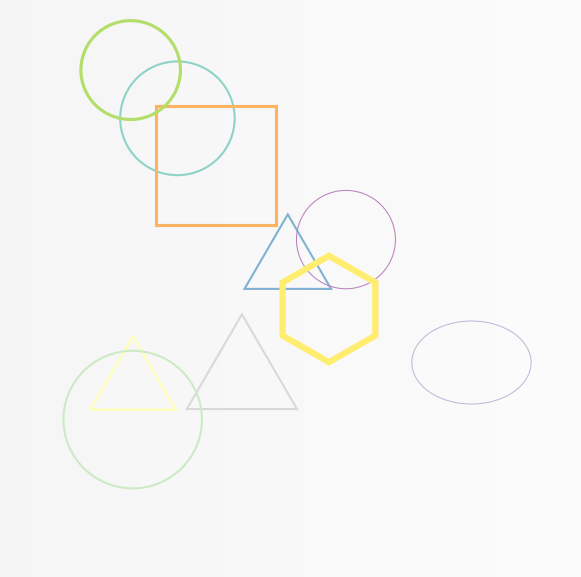[{"shape": "circle", "thickness": 1, "radius": 0.49, "center": [0.305, 0.794]}, {"shape": "triangle", "thickness": 1, "radius": 0.42, "center": [0.229, 0.332]}, {"shape": "oval", "thickness": 0.5, "radius": 0.51, "center": [0.811, 0.371]}, {"shape": "triangle", "thickness": 1, "radius": 0.43, "center": [0.495, 0.542]}, {"shape": "square", "thickness": 1.5, "radius": 0.51, "center": [0.372, 0.713]}, {"shape": "circle", "thickness": 1.5, "radius": 0.43, "center": [0.225, 0.878]}, {"shape": "triangle", "thickness": 1, "radius": 0.55, "center": [0.416, 0.345]}, {"shape": "circle", "thickness": 0.5, "radius": 0.43, "center": [0.595, 0.584]}, {"shape": "circle", "thickness": 1, "radius": 0.6, "center": [0.228, 0.273]}, {"shape": "hexagon", "thickness": 3, "radius": 0.46, "center": [0.566, 0.464]}]